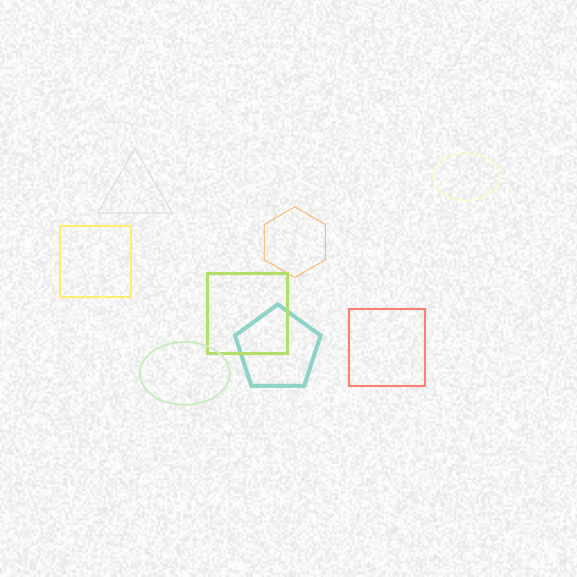[{"shape": "pentagon", "thickness": 2, "radius": 0.39, "center": [0.481, 0.394]}, {"shape": "oval", "thickness": 0.5, "radius": 0.29, "center": [0.807, 0.693]}, {"shape": "square", "thickness": 1, "radius": 0.33, "center": [0.67, 0.397]}, {"shape": "hexagon", "thickness": 0.5, "radius": 0.31, "center": [0.511, 0.58]}, {"shape": "square", "thickness": 1.5, "radius": 0.35, "center": [0.427, 0.458]}, {"shape": "triangle", "thickness": 0.5, "radius": 0.37, "center": [0.234, 0.668]}, {"shape": "oval", "thickness": 1, "radius": 0.39, "center": [0.32, 0.353]}, {"shape": "square", "thickness": 1, "radius": 0.31, "center": [0.166, 0.546]}]